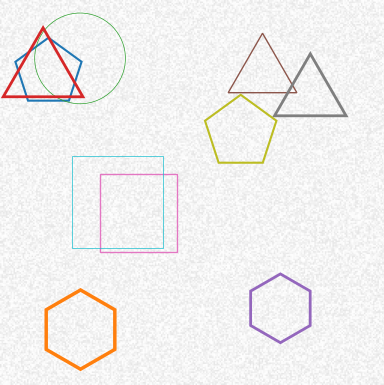[{"shape": "pentagon", "thickness": 1.5, "radius": 0.45, "center": [0.126, 0.812]}, {"shape": "hexagon", "thickness": 2.5, "radius": 0.51, "center": [0.209, 0.144]}, {"shape": "circle", "thickness": 0.5, "radius": 0.59, "center": [0.208, 0.848]}, {"shape": "triangle", "thickness": 2, "radius": 0.6, "center": [0.112, 0.808]}, {"shape": "hexagon", "thickness": 2, "radius": 0.45, "center": [0.728, 0.199]}, {"shape": "triangle", "thickness": 1, "radius": 0.51, "center": [0.682, 0.811]}, {"shape": "square", "thickness": 1, "radius": 0.5, "center": [0.36, 0.447]}, {"shape": "triangle", "thickness": 2, "radius": 0.54, "center": [0.806, 0.753]}, {"shape": "pentagon", "thickness": 1.5, "radius": 0.49, "center": [0.625, 0.656]}, {"shape": "square", "thickness": 0.5, "radius": 0.59, "center": [0.305, 0.475]}]